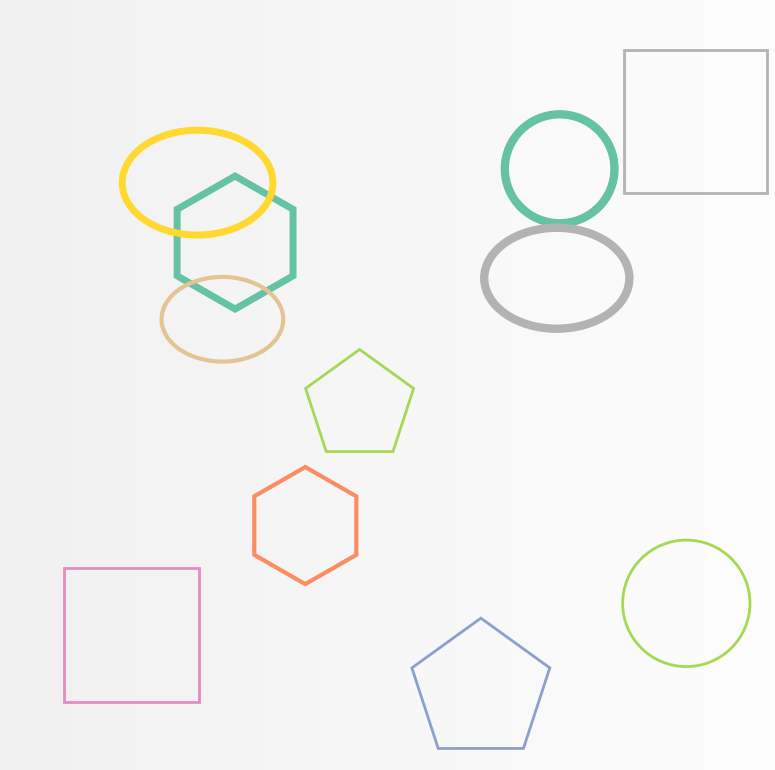[{"shape": "circle", "thickness": 3, "radius": 0.35, "center": [0.722, 0.781]}, {"shape": "hexagon", "thickness": 2.5, "radius": 0.43, "center": [0.303, 0.685]}, {"shape": "hexagon", "thickness": 1.5, "radius": 0.38, "center": [0.394, 0.317]}, {"shape": "pentagon", "thickness": 1, "radius": 0.47, "center": [0.62, 0.104]}, {"shape": "square", "thickness": 1, "radius": 0.44, "center": [0.17, 0.175]}, {"shape": "circle", "thickness": 1, "radius": 0.41, "center": [0.886, 0.216]}, {"shape": "pentagon", "thickness": 1, "radius": 0.37, "center": [0.464, 0.473]}, {"shape": "oval", "thickness": 2.5, "radius": 0.49, "center": [0.255, 0.763]}, {"shape": "oval", "thickness": 1.5, "radius": 0.39, "center": [0.287, 0.585]}, {"shape": "square", "thickness": 1, "radius": 0.46, "center": [0.897, 0.842]}, {"shape": "oval", "thickness": 3, "radius": 0.47, "center": [0.718, 0.639]}]